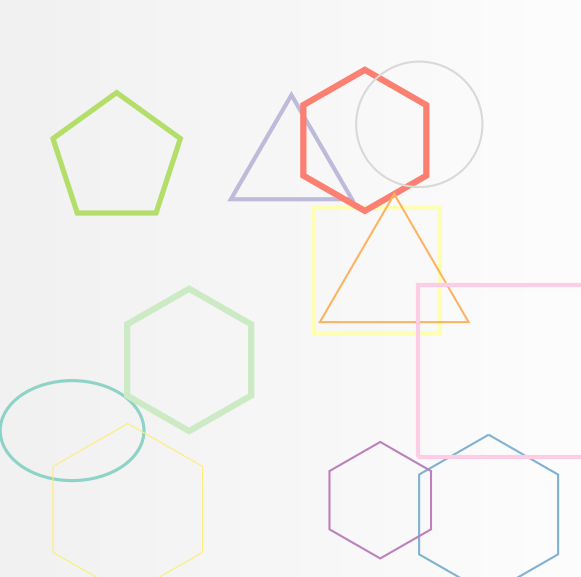[{"shape": "oval", "thickness": 1.5, "radius": 0.62, "center": [0.124, 0.253]}, {"shape": "square", "thickness": 2, "radius": 0.54, "center": [0.649, 0.531]}, {"shape": "triangle", "thickness": 2, "radius": 0.6, "center": [0.501, 0.714]}, {"shape": "hexagon", "thickness": 3, "radius": 0.61, "center": [0.628, 0.756]}, {"shape": "hexagon", "thickness": 1, "radius": 0.69, "center": [0.841, 0.108]}, {"shape": "triangle", "thickness": 1, "radius": 0.74, "center": [0.678, 0.515]}, {"shape": "pentagon", "thickness": 2.5, "radius": 0.58, "center": [0.201, 0.724]}, {"shape": "square", "thickness": 2, "radius": 0.75, "center": [0.869, 0.356]}, {"shape": "circle", "thickness": 1, "radius": 0.54, "center": [0.721, 0.784]}, {"shape": "hexagon", "thickness": 1, "radius": 0.5, "center": [0.654, 0.133]}, {"shape": "hexagon", "thickness": 3, "radius": 0.62, "center": [0.325, 0.376]}, {"shape": "hexagon", "thickness": 0.5, "radius": 0.74, "center": [0.22, 0.117]}]